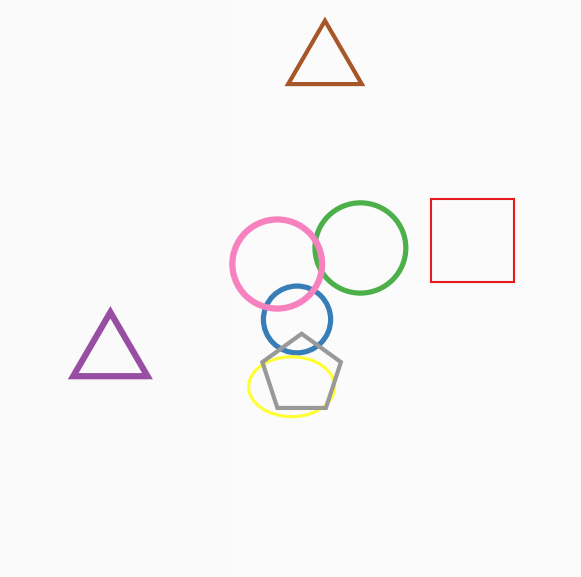[{"shape": "square", "thickness": 1, "radius": 0.36, "center": [0.813, 0.583]}, {"shape": "circle", "thickness": 2.5, "radius": 0.29, "center": [0.511, 0.446]}, {"shape": "circle", "thickness": 2.5, "radius": 0.39, "center": [0.62, 0.57]}, {"shape": "triangle", "thickness": 3, "radius": 0.37, "center": [0.19, 0.385]}, {"shape": "oval", "thickness": 1.5, "radius": 0.37, "center": [0.502, 0.329]}, {"shape": "triangle", "thickness": 2, "radius": 0.37, "center": [0.559, 0.89]}, {"shape": "circle", "thickness": 3, "radius": 0.39, "center": [0.477, 0.542]}, {"shape": "pentagon", "thickness": 2, "radius": 0.36, "center": [0.519, 0.35]}]